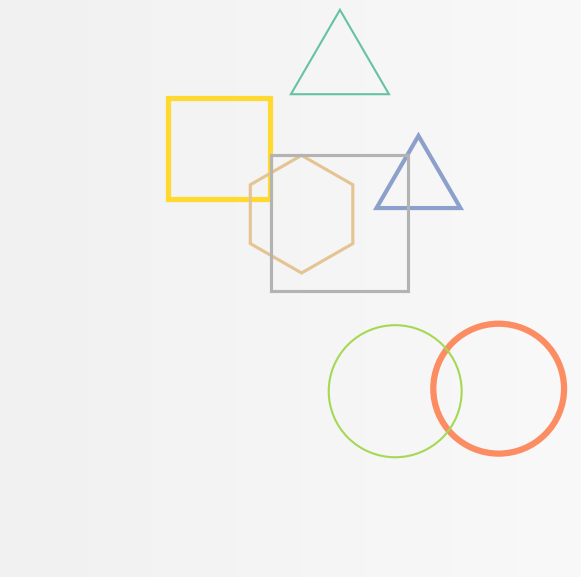[{"shape": "triangle", "thickness": 1, "radius": 0.49, "center": [0.585, 0.885]}, {"shape": "circle", "thickness": 3, "radius": 0.56, "center": [0.858, 0.326]}, {"shape": "triangle", "thickness": 2, "radius": 0.42, "center": [0.72, 0.681]}, {"shape": "circle", "thickness": 1, "radius": 0.57, "center": [0.68, 0.322]}, {"shape": "square", "thickness": 2.5, "radius": 0.44, "center": [0.376, 0.742]}, {"shape": "hexagon", "thickness": 1.5, "radius": 0.51, "center": [0.519, 0.628]}, {"shape": "square", "thickness": 1.5, "radius": 0.59, "center": [0.584, 0.614]}]